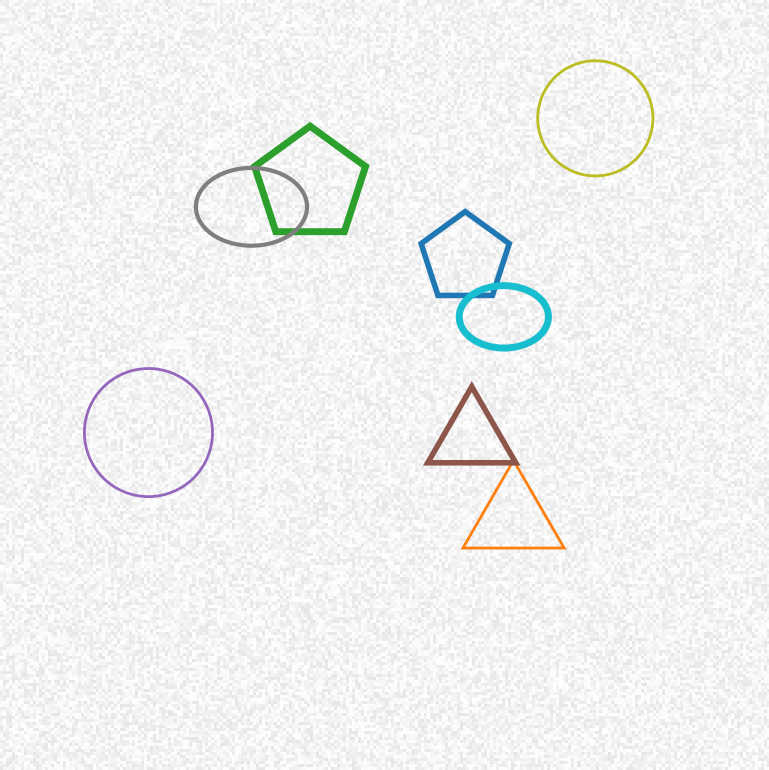[{"shape": "pentagon", "thickness": 2, "radius": 0.3, "center": [0.604, 0.665]}, {"shape": "triangle", "thickness": 1, "radius": 0.38, "center": [0.667, 0.326]}, {"shape": "pentagon", "thickness": 2.5, "radius": 0.38, "center": [0.403, 0.76]}, {"shape": "circle", "thickness": 1, "radius": 0.42, "center": [0.193, 0.438]}, {"shape": "triangle", "thickness": 2, "radius": 0.33, "center": [0.613, 0.432]}, {"shape": "oval", "thickness": 1.5, "radius": 0.36, "center": [0.327, 0.731]}, {"shape": "circle", "thickness": 1, "radius": 0.37, "center": [0.773, 0.846]}, {"shape": "oval", "thickness": 2.5, "radius": 0.29, "center": [0.654, 0.589]}]